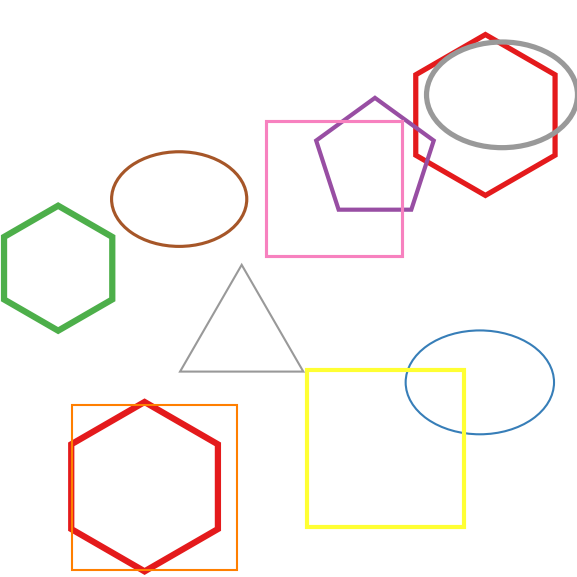[{"shape": "hexagon", "thickness": 3, "radius": 0.73, "center": [0.25, 0.156]}, {"shape": "hexagon", "thickness": 2.5, "radius": 0.7, "center": [0.841, 0.8]}, {"shape": "oval", "thickness": 1, "radius": 0.64, "center": [0.831, 0.337]}, {"shape": "hexagon", "thickness": 3, "radius": 0.54, "center": [0.101, 0.535]}, {"shape": "pentagon", "thickness": 2, "radius": 0.54, "center": [0.649, 0.723]}, {"shape": "square", "thickness": 1, "radius": 0.71, "center": [0.268, 0.155]}, {"shape": "square", "thickness": 2, "radius": 0.68, "center": [0.667, 0.223]}, {"shape": "oval", "thickness": 1.5, "radius": 0.59, "center": [0.31, 0.654]}, {"shape": "square", "thickness": 1.5, "radius": 0.59, "center": [0.578, 0.673]}, {"shape": "triangle", "thickness": 1, "radius": 0.62, "center": [0.419, 0.417]}, {"shape": "oval", "thickness": 2.5, "radius": 0.65, "center": [0.869, 0.835]}]